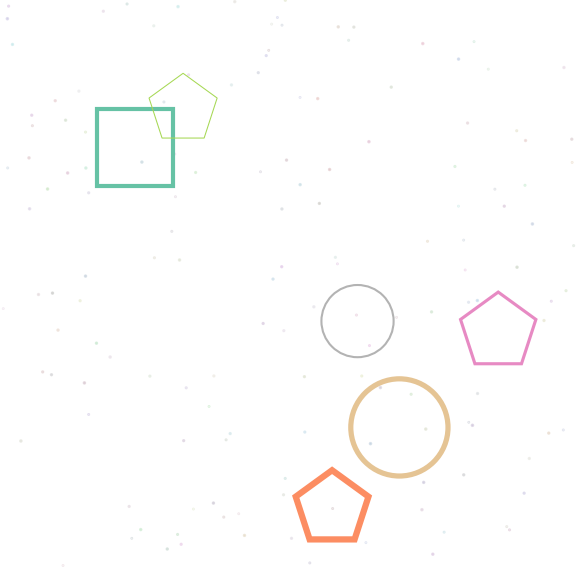[{"shape": "square", "thickness": 2, "radius": 0.33, "center": [0.233, 0.744]}, {"shape": "pentagon", "thickness": 3, "radius": 0.33, "center": [0.575, 0.119]}, {"shape": "pentagon", "thickness": 1.5, "radius": 0.34, "center": [0.863, 0.425]}, {"shape": "pentagon", "thickness": 0.5, "radius": 0.31, "center": [0.317, 0.81]}, {"shape": "circle", "thickness": 2.5, "radius": 0.42, "center": [0.692, 0.259]}, {"shape": "circle", "thickness": 1, "radius": 0.31, "center": [0.619, 0.443]}]